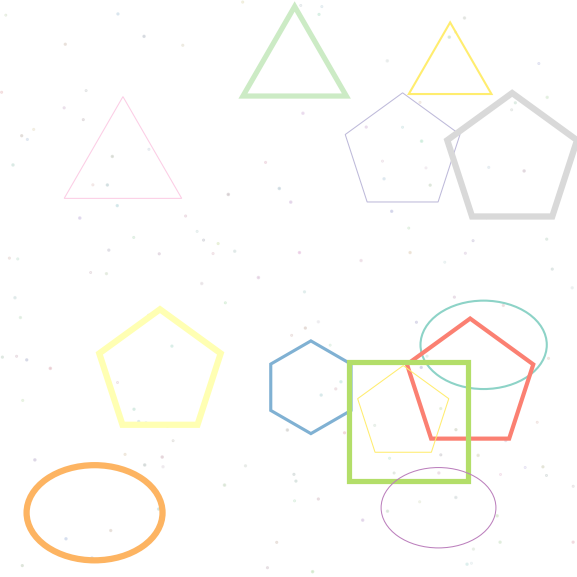[{"shape": "oval", "thickness": 1, "radius": 0.55, "center": [0.837, 0.402]}, {"shape": "pentagon", "thickness": 3, "radius": 0.55, "center": [0.277, 0.353]}, {"shape": "pentagon", "thickness": 0.5, "radius": 0.52, "center": [0.697, 0.734]}, {"shape": "pentagon", "thickness": 2, "radius": 0.57, "center": [0.814, 0.333]}, {"shape": "hexagon", "thickness": 1.5, "radius": 0.4, "center": [0.538, 0.329]}, {"shape": "oval", "thickness": 3, "radius": 0.59, "center": [0.164, 0.111]}, {"shape": "square", "thickness": 2.5, "radius": 0.52, "center": [0.707, 0.269]}, {"shape": "triangle", "thickness": 0.5, "radius": 0.59, "center": [0.213, 0.714]}, {"shape": "pentagon", "thickness": 3, "radius": 0.59, "center": [0.887, 0.72]}, {"shape": "oval", "thickness": 0.5, "radius": 0.5, "center": [0.759, 0.12]}, {"shape": "triangle", "thickness": 2.5, "radius": 0.52, "center": [0.51, 0.885]}, {"shape": "pentagon", "thickness": 0.5, "radius": 0.41, "center": [0.698, 0.283]}, {"shape": "triangle", "thickness": 1, "radius": 0.41, "center": [0.779, 0.878]}]